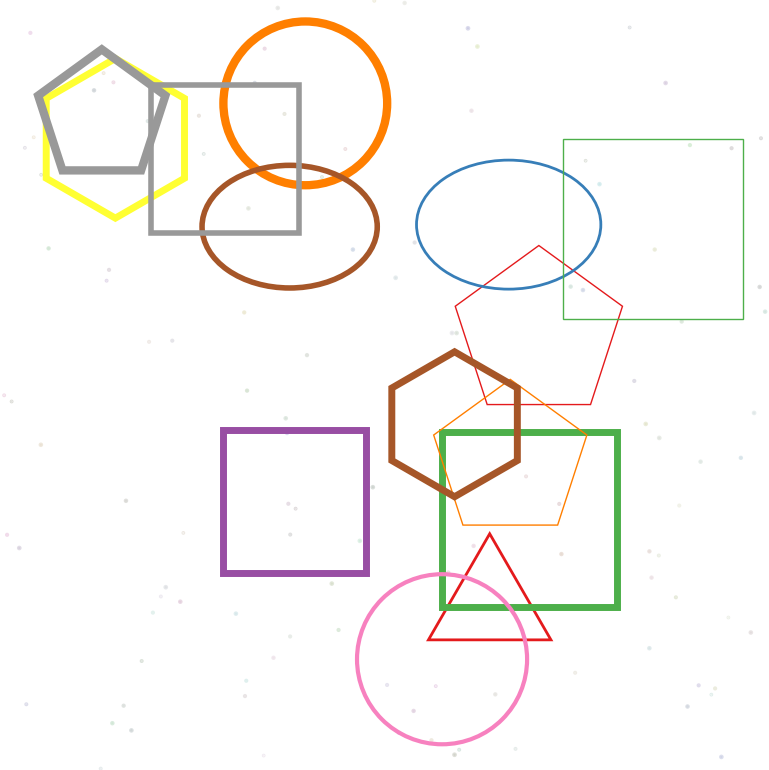[{"shape": "triangle", "thickness": 1, "radius": 0.46, "center": [0.636, 0.215]}, {"shape": "pentagon", "thickness": 0.5, "radius": 0.57, "center": [0.7, 0.567]}, {"shape": "oval", "thickness": 1, "radius": 0.6, "center": [0.661, 0.708]}, {"shape": "square", "thickness": 2.5, "radius": 0.57, "center": [0.687, 0.325]}, {"shape": "square", "thickness": 0.5, "radius": 0.58, "center": [0.848, 0.703]}, {"shape": "square", "thickness": 2.5, "radius": 0.47, "center": [0.383, 0.349]}, {"shape": "circle", "thickness": 3, "radius": 0.53, "center": [0.396, 0.866]}, {"shape": "pentagon", "thickness": 0.5, "radius": 0.52, "center": [0.663, 0.403]}, {"shape": "hexagon", "thickness": 2.5, "radius": 0.52, "center": [0.15, 0.82]}, {"shape": "oval", "thickness": 2, "radius": 0.57, "center": [0.376, 0.706]}, {"shape": "hexagon", "thickness": 2.5, "radius": 0.47, "center": [0.59, 0.449]}, {"shape": "circle", "thickness": 1.5, "radius": 0.55, "center": [0.574, 0.144]}, {"shape": "square", "thickness": 2, "radius": 0.48, "center": [0.292, 0.794]}, {"shape": "pentagon", "thickness": 3, "radius": 0.43, "center": [0.132, 0.849]}]